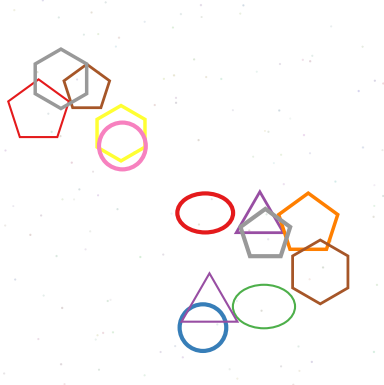[{"shape": "pentagon", "thickness": 1.5, "radius": 0.41, "center": [0.1, 0.711]}, {"shape": "oval", "thickness": 3, "radius": 0.36, "center": [0.533, 0.447]}, {"shape": "circle", "thickness": 3, "radius": 0.3, "center": [0.527, 0.149]}, {"shape": "oval", "thickness": 1.5, "radius": 0.4, "center": [0.686, 0.204]}, {"shape": "triangle", "thickness": 1.5, "radius": 0.42, "center": [0.544, 0.206]}, {"shape": "triangle", "thickness": 2, "radius": 0.35, "center": [0.675, 0.431]}, {"shape": "pentagon", "thickness": 2.5, "radius": 0.4, "center": [0.801, 0.418]}, {"shape": "hexagon", "thickness": 2.5, "radius": 0.36, "center": [0.314, 0.654]}, {"shape": "hexagon", "thickness": 2, "radius": 0.41, "center": [0.832, 0.294]}, {"shape": "pentagon", "thickness": 2, "radius": 0.31, "center": [0.225, 0.771]}, {"shape": "circle", "thickness": 3, "radius": 0.3, "center": [0.318, 0.621]}, {"shape": "pentagon", "thickness": 3, "radius": 0.34, "center": [0.689, 0.389]}, {"shape": "hexagon", "thickness": 2.5, "radius": 0.39, "center": [0.158, 0.795]}]